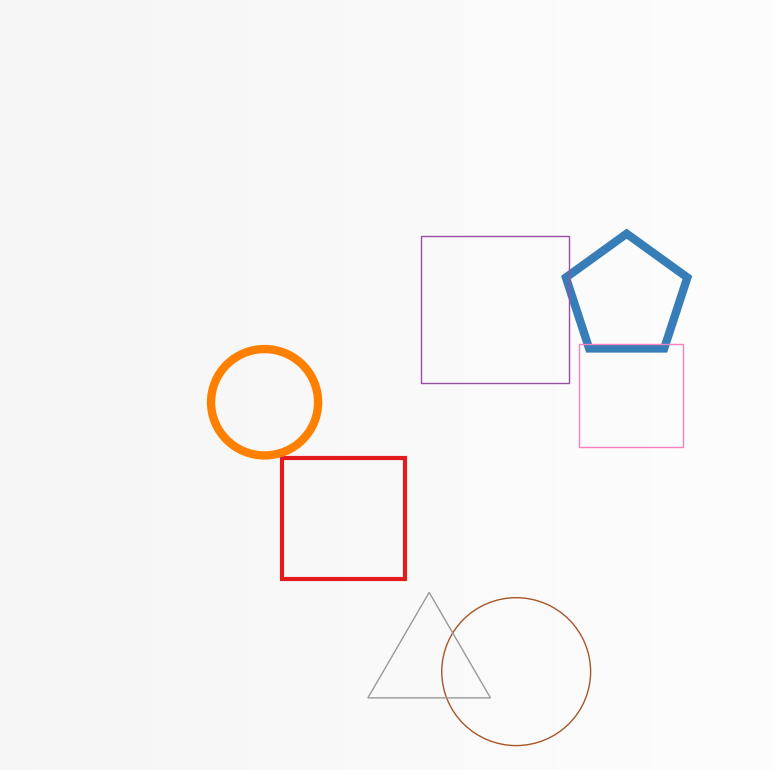[{"shape": "square", "thickness": 1.5, "radius": 0.39, "center": [0.443, 0.327]}, {"shape": "pentagon", "thickness": 3, "radius": 0.41, "center": [0.809, 0.614]}, {"shape": "square", "thickness": 0.5, "radius": 0.48, "center": [0.639, 0.598]}, {"shape": "circle", "thickness": 3, "radius": 0.35, "center": [0.341, 0.478]}, {"shape": "circle", "thickness": 0.5, "radius": 0.48, "center": [0.666, 0.128]}, {"shape": "square", "thickness": 0.5, "radius": 0.33, "center": [0.814, 0.487]}, {"shape": "triangle", "thickness": 0.5, "radius": 0.46, "center": [0.554, 0.139]}]